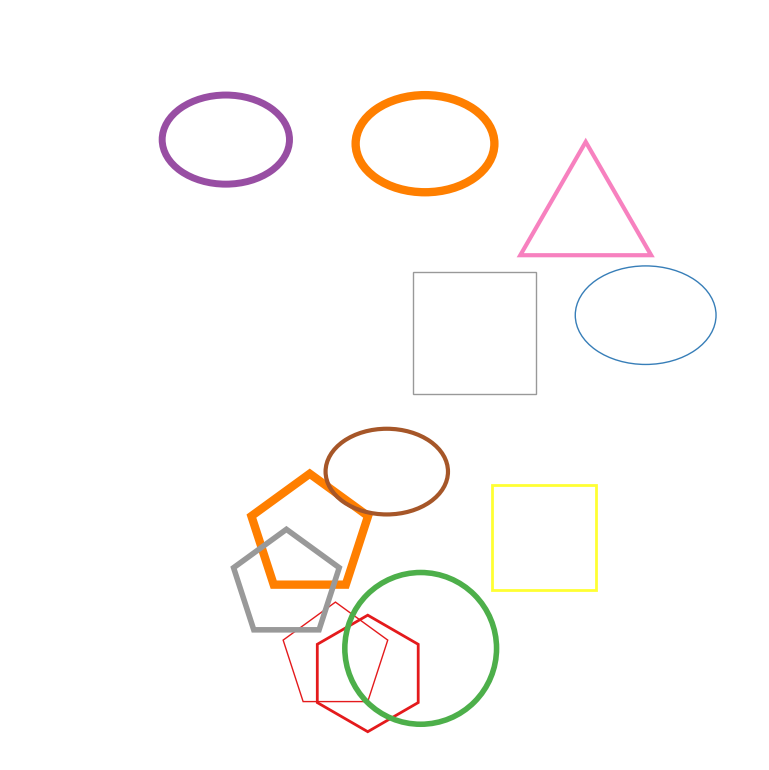[{"shape": "pentagon", "thickness": 0.5, "radius": 0.36, "center": [0.436, 0.147]}, {"shape": "hexagon", "thickness": 1, "radius": 0.38, "center": [0.478, 0.125]}, {"shape": "oval", "thickness": 0.5, "radius": 0.46, "center": [0.839, 0.591]}, {"shape": "circle", "thickness": 2, "radius": 0.49, "center": [0.546, 0.158]}, {"shape": "oval", "thickness": 2.5, "radius": 0.41, "center": [0.293, 0.819]}, {"shape": "pentagon", "thickness": 3, "radius": 0.4, "center": [0.402, 0.305]}, {"shape": "oval", "thickness": 3, "radius": 0.45, "center": [0.552, 0.813]}, {"shape": "square", "thickness": 1, "radius": 0.34, "center": [0.706, 0.302]}, {"shape": "oval", "thickness": 1.5, "radius": 0.4, "center": [0.502, 0.388]}, {"shape": "triangle", "thickness": 1.5, "radius": 0.49, "center": [0.761, 0.718]}, {"shape": "square", "thickness": 0.5, "radius": 0.4, "center": [0.616, 0.567]}, {"shape": "pentagon", "thickness": 2, "radius": 0.36, "center": [0.372, 0.24]}]